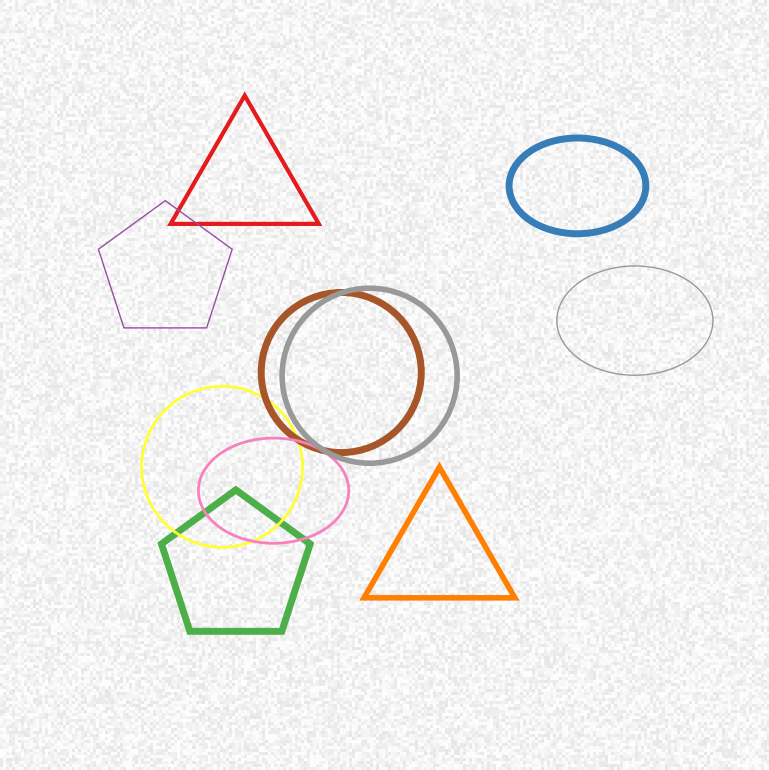[{"shape": "triangle", "thickness": 1.5, "radius": 0.56, "center": [0.318, 0.765]}, {"shape": "oval", "thickness": 2.5, "radius": 0.44, "center": [0.75, 0.759]}, {"shape": "pentagon", "thickness": 2.5, "radius": 0.51, "center": [0.306, 0.262]}, {"shape": "pentagon", "thickness": 0.5, "radius": 0.46, "center": [0.215, 0.648]}, {"shape": "triangle", "thickness": 2, "radius": 0.57, "center": [0.571, 0.28]}, {"shape": "circle", "thickness": 1, "radius": 0.52, "center": [0.288, 0.394]}, {"shape": "circle", "thickness": 2.5, "radius": 0.52, "center": [0.443, 0.516]}, {"shape": "oval", "thickness": 1, "radius": 0.49, "center": [0.355, 0.363]}, {"shape": "oval", "thickness": 0.5, "radius": 0.51, "center": [0.825, 0.584]}, {"shape": "circle", "thickness": 2, "radius": 0.57, "center": [0.48, 0.512]}]